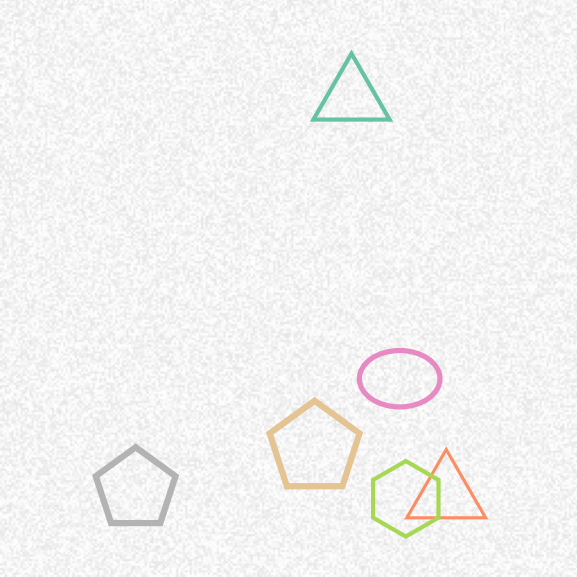[{"shape": "triangle", "thickness": 2, "radius": 0.38, "center": [0.609, 0.83]}, {"shape": "triangle", "thickness": 1.5, "radius": 0.39, "center": [0.773, 0.142]}, {"shape": "oval", "thickness": 2.5, "radius": 0.35, "center": [0.692, 0.343]}, {"shape": "hexagon", "thickness": 2, "radius": 0.33, "center": [0.703, 0.135]}, {"shape": "pentagon", "thickness": 3, "radius": 0.41, "center": [0.545, 0.223]}, {"shape": "pentagon", "thickness": 3, "radius": 0.36, "center": [0.235, 0.152]}]